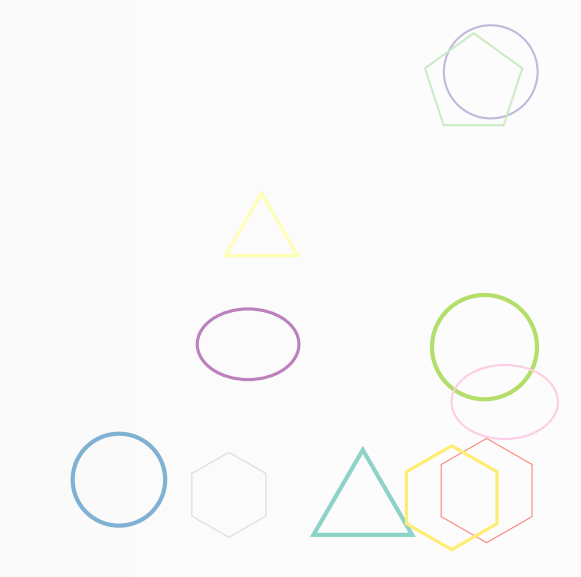[{"shape": "triangle", "thickness": 2, "radius": 0.49, "center": [0.624, 0.122]}, {"shape": "triangle", "thickness": 1.5, "radius": 0.36, "center": [0.45, 0.592]}, {"shape": "circle", "thickness": 1, "radius": 0.4, "center": [0.844, 0.875]}, {"shape": "hexagon", "thickness": 0.5, "radius": 0.45, "center": [0.837, 0.15]}, {"shape": "circle", "thickness": 2, "radius": 0.4, "center": [0.205, 0.169]}, {"shape": "circle", "thickness": 2, "radius": 0.45, "center": [0.834, 0.398]}, {"shape": "oval", "thickness": 1, "radius": 0.46, "center": [0.868, 0.303]}, {"shape": "hexagon", "thickness": 0.5, "radius": 0.37, "center": [0.394, 0.142]}, {"shape": "oval", "thickness": 1.5, "radius": 0.44, "center": [0.427, 0.403]}, {"shape": "pentagon", "thickness": 1, "radius": 0.44, "center": [0.815, 0.854]}, {"shape": "hexagon", "thickness": 1.5, "radius": 0.45, "center": [0.777, 0.137]}]